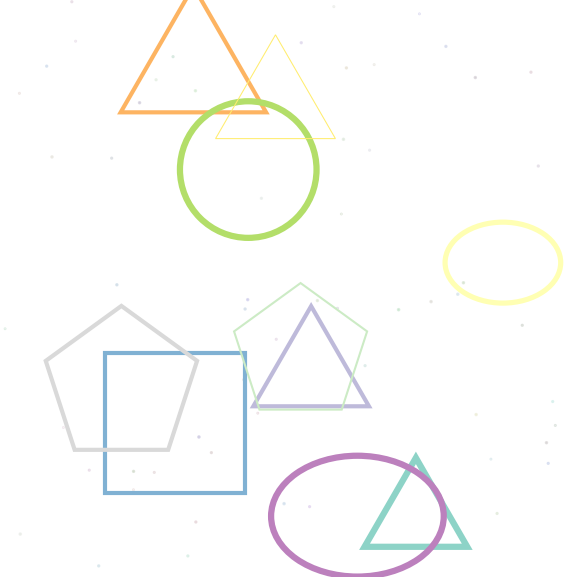[{"shape": "triangle", "thickness": 3, "radius": 0.51, "center": [0.72, 0.104]}, {"shape": "oval", "thickness": 2.5, "radius": 0.5, "center": [0.871, 0.544]}, {"shape": "triangle", "thickness": 2, "radius": 0.58, "center": [0.539, 0.353]}, {"shape": "square", "thickness": 2, "radius": 0.61, "center": [0.304, 0.267]}, {"shape": "triangle", "thickness": 2, "radius": 0.73, "center": [0.335, 0.877]}, {"shape": "circle", "thickness": 3, "radius": 0.59, "center": [0.43, 0.706]}, {"shape": "pentagon", "thickness": 2, "radius": 0.69, "center": [0.21, 0.332]}, {"shape": "oval", "thickness": 3, "radius": 0.75, "center": [0.619, 0.105]}, {"shape": "pentagon", "thickness": 1, "radius": 0.61, "center": [0.52, 0.388]}, {"shape": "triangle", "thickness": 0.5, "radius": 0.6, "center": [0.477, 0.819]}]